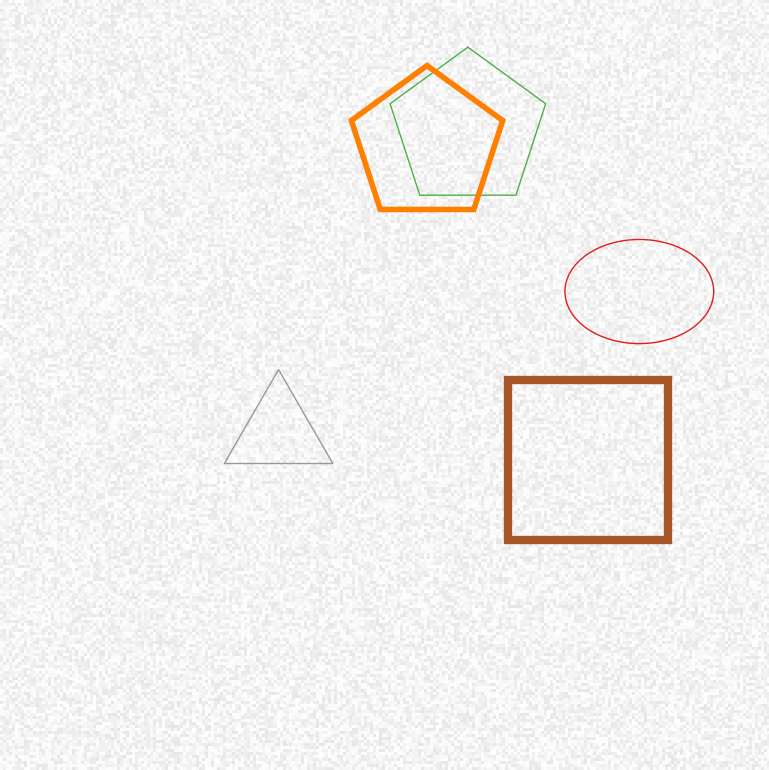[{"shape": "oval", "thickness": 0.5, "radius": 0.48, "center": [0.83, 0.621]}, {"shape": "pentagon", "thickness": 0.5, "radius": 0.53, "center": [0.608, 0.832]}, {"shape": "pentagon", "thickness": 2, "radius": 0.52, "center": [0.555, 0.812]}, {"shape": "square", "thickness": 3, "radius": 0.52, "center": [0.763, 0.403]}, {"shape": "triangle", "thickness": 0.5, "radius": 0.41, "center": [0.362, 0.439]}]